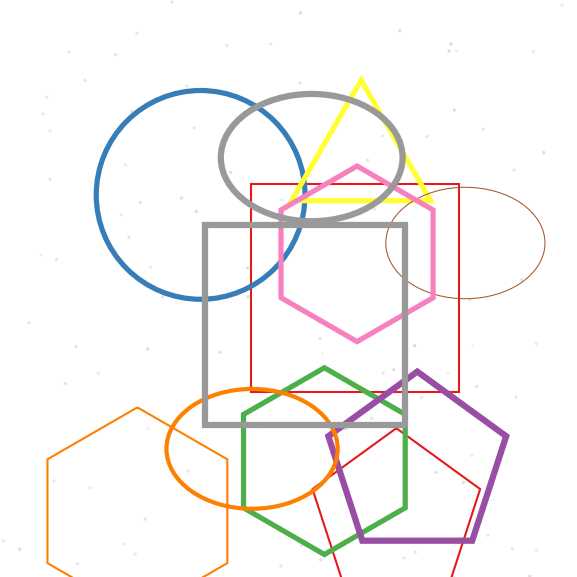[{"shape": "square", "thickness": 1, "radius": 0.9, "center": [0.615, 0.5]}, {"shape": "pentagon", "thickness": 1, "radius": 0.76, "center": [0.686, 0.105]}, {"shape": "circle", "thickness": 2.5, "radius": 0.9, "center": [0.347, 0.662]}, {"shape": "hexagon", "thickness": 2.5, "radius": 0.81, "center": [0.562, 0.201]}, {"shape": "pentagon", "thickness": 3, "radius": 0.81, "center": [0.723, 0.194]}, {"shape": "oval", "thickness": 2, "radius": 0.74, "center": [0.436, 0.222]}, {"shape": "hexagon", "thickness": 1, "radius": 0.9, "center": [0.238, 0.114]}, {"shape": "triangle", "thickness": 2.5, "radius": 0.7, "center": [0.625, 0.721]}, {"shape": "oval", "thickness": 0.5, "radius": 0.69, "center": [0.806, 0.578]}, {"shape": "hexagon", "thickness": 2.5, "radius": 0.76, "center": [0.618, 0.56]}, {"shape": "oval", "thickness": 3, "radius": 0.79, "center": [0.54, 0.726]}, {"shape": "square", "thickness": 3, "radius": 0.87, "center": [0.528, 0.436]}]